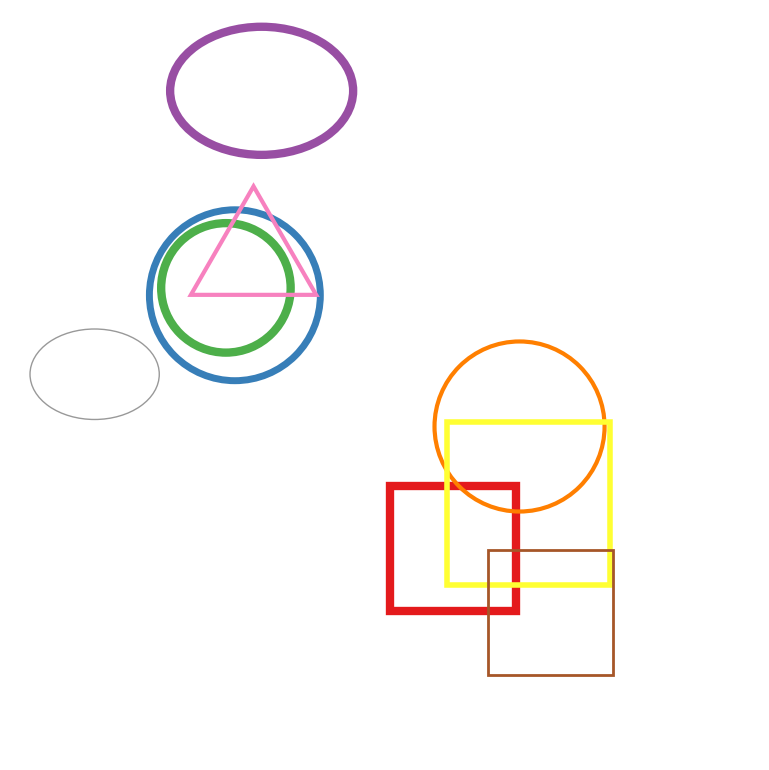[{"shape": "square", "thickness": 3, "radius": 0.41, "center": [0.588, 0.288]}, {"shape": "circle", "thickness": 2.5, "radius": 0.55, "center": [0.305, 0.617]}, {"shape": "circle", "thickness": 3, "radius": 0.42, "center": [0.293, 0.626]}, {"shape": "oval", "thickness": 3, "radius": 0.59, "center": [0.34, 0.882]}, {"shape": "circle", "thickness": 1.5, "radius": 0.55, "center": [0.675, 0.446]}, {"shape": "square", "thickness": 2, "radius": 0.53, "center": [0.687, 0.346]}, {"shape": "square", "thickness": 1, "radius": 0.4, "center": [0.715, 0.205]}, {"shape": "triangle", "thickness": 1.5, "radius": 0.47, "center": [0.329, 0.664]}, {"shape": "oval", "thickness": 0.5, "radius": 0.42, "center": [0.123, 0.514]}]